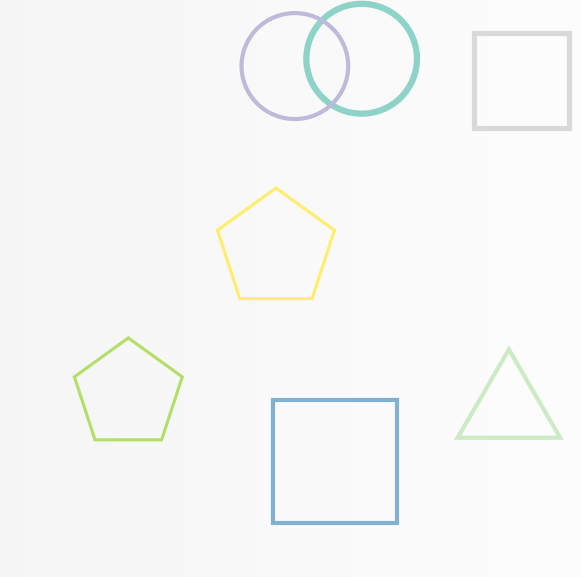[{"shape": "circle", "thickness": 3, "radius": 0.48, "center": [0.622, 0.897]}, {"shape": "circle", "thickness": 2, "radius": 0.46, "center": [0.507, 0.885]}, {"shape": "square", "thickness": 2, "radius": 0.53, "center": [0.576, 0.2]}, {"shape": "pentagon", "thickness": 1.5, "radius": 0.49, "center": [0.221, 0.316]}, {"shape": "square", "thickness": 2.5, "radius": 0.41, "center": [0.897, 0.859]}, {"shape": "triangle", "thickness": 2, "radius": 0.51, "center": [0.876, 0.292]}, {"shape": "pentagon", "thickness": 1.5, "radius": 0.53, "center": [0.475, 0.568]}]